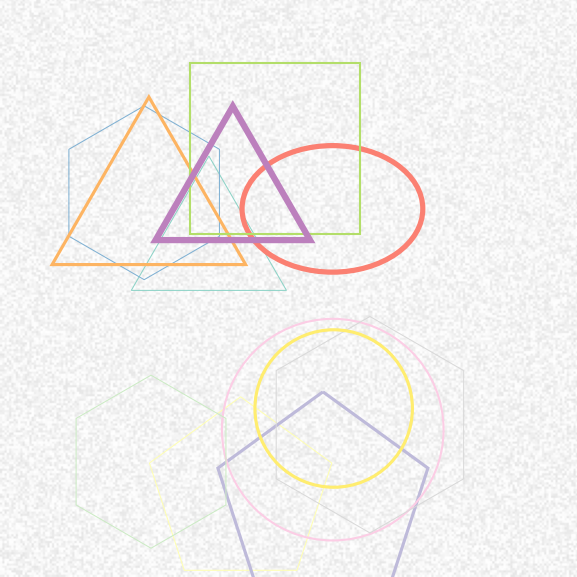[{"shape": "triangle", "thickness": 0.5, "radius": 0.78, "center": [0.362, 0.574]}, {"shape": "pentagon", "thickness": 0.5, "radius": 0.83, "center": [0.417, 0.146]}, {"shape": "pentagon", "thickness": 1.5, "radius": 0.96, "center": [0.559, 0.129]}, {"shape": "oval", "thickness": 2.5, "radius": 0.78, "center": [0.576, 0.637]}, {"shape": "hexagon", "thickness": 0.5, "radius": 0.75, "center": [0.25, 0.665]}, {"shape": "triangle", "thickness": 1.5, "radius": 0.97, "center": [0.258, 0.638]}, {"shape": "square", "thickness": 1, "radius": 0.74, "center": [0.476, 0.742]}, {"shape": "circle", "thickness": 1, "radius": 0.96, "center": [0.576, 0.255]}, {"shape": "hexagon", "thickness": 0.5, "radius": 0.94, "center": [0.641, 0.264]}, {"shape": "triangle", "thickness": 3, "radius": 0.77, "center": [0.403, 0.661]}, {"shape": "hexagon", "thickness": 0.5, "radius": 0.75, "center": [0.262, 0.2]}, {"shape": "circle", "thickness": 1.5, "radius": 0.68, "center": [0.578, 0.292]}]